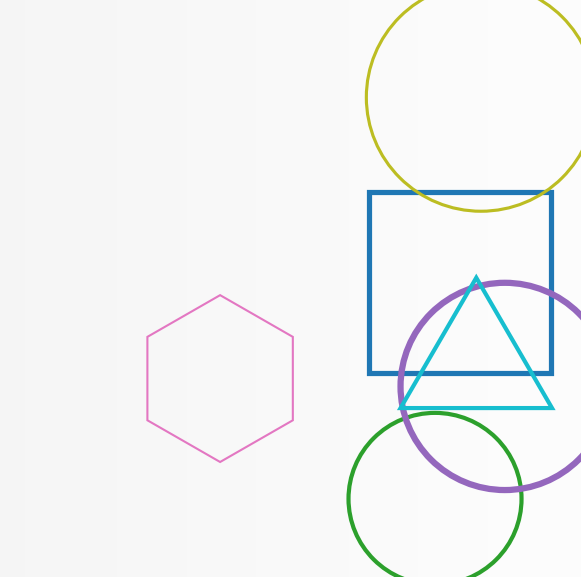[{"shape": "square", "thickness": 2.5, "radius": 0.78, "center": [0.791, 0.51]}, {"shape": "circle", "thickness": 2, "radius": 0.74, "center": [0.748, 0.135]}, {"shape": "circle", "thickness": 3, "radius": 0.9, "center": [0.869, 0.33]}, {"shape": "hexagon", "thickness": 1, "radius": 0.72, "center": [0.379, 0.344]}, {"shape": "circle", "thickness": 1.5, "radius": 0.99, "center": [0.828, 0.831]}, {"shape": "triangle", "thickness": 2, "radius": 0.75, "center": [0.819, 0.368]}]